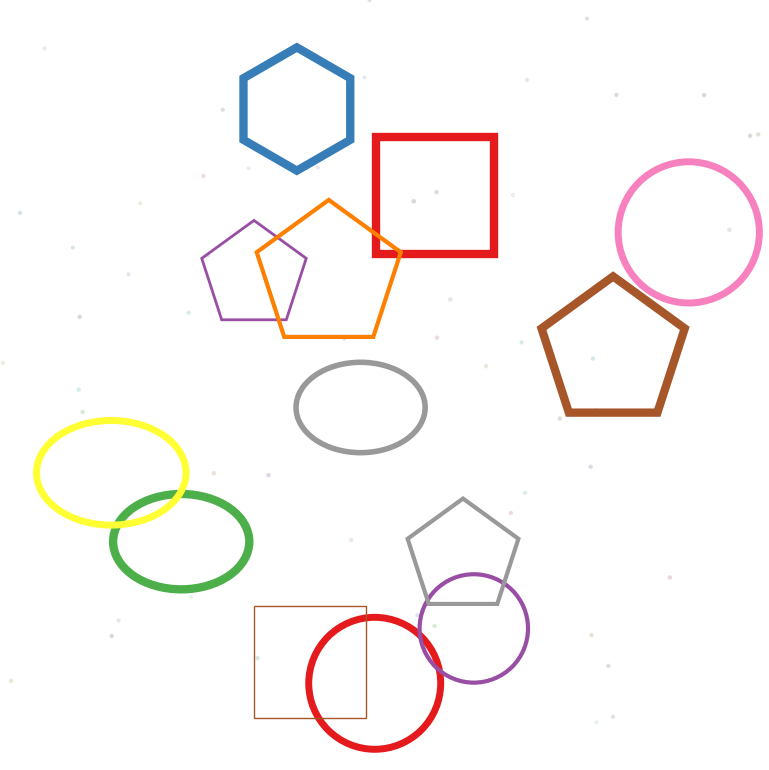[{"shape": "square", "thickness": 3, "radius": 0.38, "center": [0.565, 0.746]}, {"shape": "circle", "thickness": 2.5, "radius": 0.43, "center": [0.487, 0.113]}, {"shape": "hexagon", "thickness": 3, "radius": 0.4, "center": [0.386, 0.858]}, {"shape": "oval", "thickness": 3, "radius": 0.44, "center": [0.235, 0.297]}, {"shape": "pentagon", "thickness": 1, "radius": 0.36, "center": [0.33, 0.642]}, {"shape": "circle", "thickness": 1.5, "radius": 0.35, "center": [0.615, 0.184]}, {"shape": "pentagon", "thickness": 1.5, "radius": 0.49, "center": [0.427, 0.642]}, {"shape": "oval", "thickness": 2.5, "radius": 0.49, "center": [0.144, 0.386]}, {"shape": "pentagon", "thickness": 3, "radius": 0.49, "center": [0.796, 0.543]}, {"shape": "square", "thickness": 0.5, "radius": 0.36, "center": [0.402, 0.14]}, {"shape": "circle", "thickness": 2.5, "radius": 0.46, "center": [0.894, 0.698]}, {"shape": "pentagon", "thickness": 1.5, "radius": 0.38, "center": [0.601, 0.277]}, {"shape": "oval", "thickness": 2, "radius": 0.42, "center": [0.468, 0.471]}]